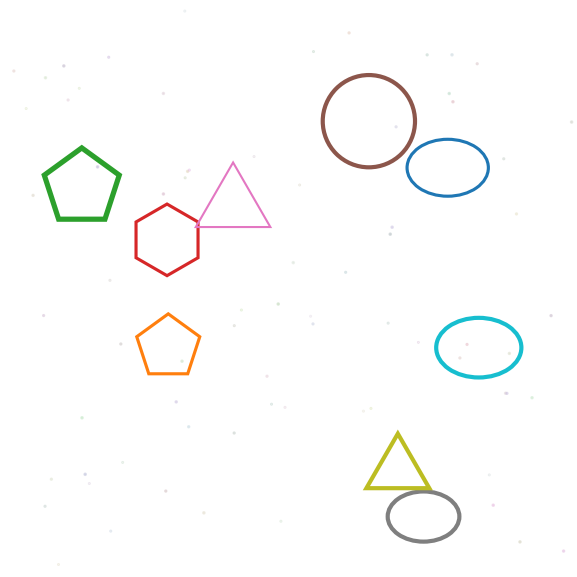[{"shape": "oval", "thickness": 1.5, "radius": 0.35, "center": [0.775, 0.709]}, {"shape": "pentagon", "thickness": 1.5, "radius": 0.29, "center": [0.291, 0.398]}, {"shape": "pentagon", "thickness": 2.5, "radius": 0.34, "center": [0.142, 0.675]}, {"shape": "hexagon", "thickness": 1.5, "radius": 0.31, "center": [0.289, 0.584]}, {"shape": "circle", "thickness": 2, "radius": 0.4, "center": [0.639, 0.789]}, {"shape": "triangle", "thickness": 1, "radius": 0.37, "center": [0.404, 0.643]}, {"shape": "oval", "thickness": 2, "radius": 0.31, "center": [0.733, 0.105]}, {"shape": "triangle", "thickness": 2, "radius": 0.31, "center": [0.689, 0.185]}, {"shape": "oval", "thickness": 2, "radius": 0.37, "center": [0.829, 0.397]}]